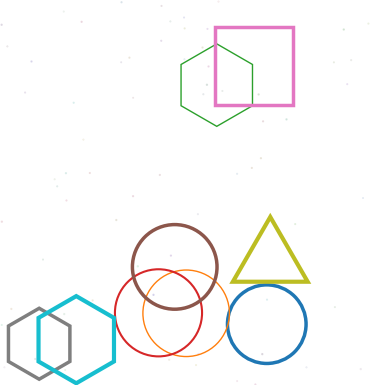[{"shape": "circle", "thickness": 2.5, "radius": 0.51, "center": [0.693, 0.158]}, {"shape": "circle", "thickness": 1, "radius": 0.56, "center": [0.484, 0.186]}, {"shape": "hexagon", "thickness": 1, "radius": 0.54, "center": [0.563, 0.779]}, {"shape": "circle", "thickness": 1.5, "radius": 0.57, "center": [0.412, 0.187]}, {"shape": "circle", "thickness": 2.5, "radius": 0.55, "center": [0.454, 0.307]}, {"shape": "square", "thickness": 2.5, "radius": 0.51, "center": [0.66, 0.829]}, {"shape": "hexagon", "thickness": 2.5, "radius": 0.46, "center": [0.102, 0.107]}, {"shape": "triangle", "thickness": 3, "radius": 0.56, "center": [0.702, 0.324]}, {"shape": "hexagon", "thickness": 3, "radius": 0.57, "center": [0.198, 0.118]}]